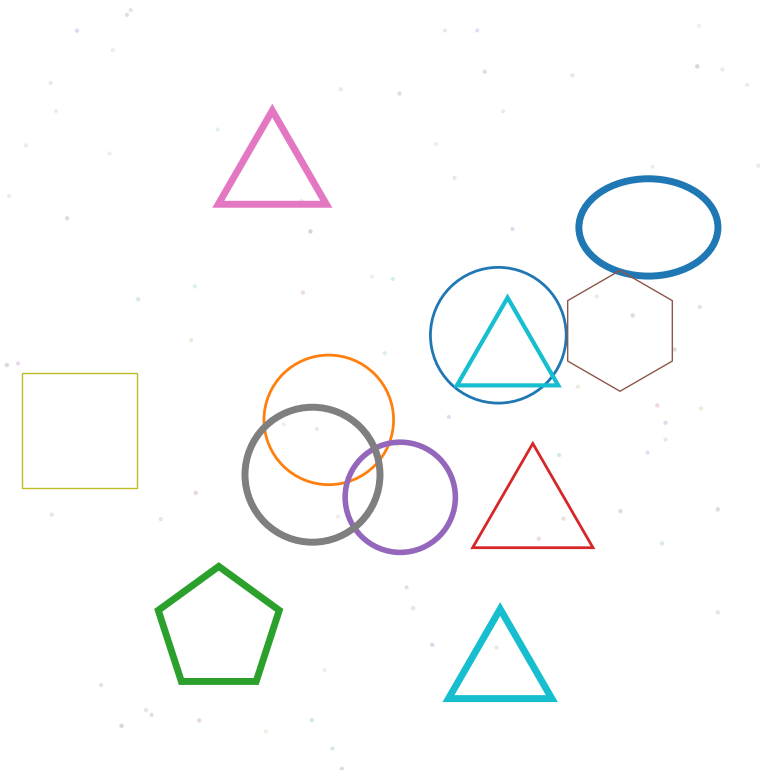[{"shape": "circle", "thickness": 1, "radius": 0.44, "center": [0.647, 0.565]}, {"shape": "oval", "thickness": 2.5, "radius": 0.45, "center": [0.842, 0.705]}, {"shape": "circle", "thickness": 1, "radius": 0.42, "center": [0.427, 0.455]}, {"shape": "pentagon", "thickness": 2.5, "radius": 0.41, "center": [0.284, 0.182]}, {"shape": "triangle", "thickness": 1, "radius": 0.45, "center": [0.692, 0.334]}, {"shape": "circle", "thickness": 2, "radius": 0.36, "center": [0.52, 0.354]}, {"shape": "hexagon", "thickness": 0.5, "radius": 0.39, "center": [0.805, 0.57]}, {"shape": "triangle", "thickness": 2.5, "radius": 0.41, "center": [0.354, 0.775]}, {"shape": "circle", "thickness": 2.5, "radius": 0.44, "center": [0.406, 0.383]}, {"shape": "square", "thickness": 0.5, "radius": 0.37, "center": [0.104, 0.44]}, {"shape": "triangle", "thickness": 1.5, "radius": 0.38, "center": [0.659, 0.537]}, {"shape": "triangle", "thickness": 2.5, "radius": 0.39, "center": [0.65, 0.131]}]